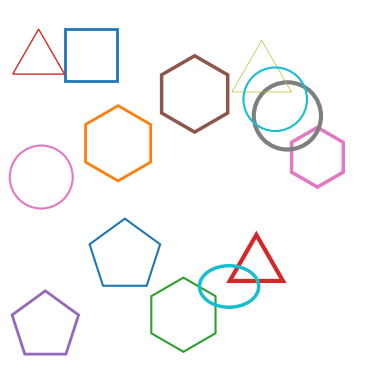[{"shape": "pentagon", "thickness": 1.5, "radius": 0.48, "center": [0.324, 0.336]}, {"shape": "square", "thickness": 2, "radius": 0.34, "center": [0.236, 0.857]}, {"shape": "hexagon", "thickness": 2, "radius": 0.49, "center": [0.307, 0.628]}, {"shape": "hexagon", "thickness": 1.5, "radius": 0.48, "center": [0.476, 0.183]}, {"shape": "triangle", "thickness": 3, "radius": 0.4, "center": [0.666, 0.31]}, {"shape": "triangle", "thickness": 1, "radius": 0.39, "center": [0.1, 0.846]}, {"shape": "pentagon", "thickness": 2, "radius": 0.45, "center": [0.118, 0.154]}, {"shape": "hexagon", "thickness": 2.5, "radius": 0.5, "center": [0.506, 0.756]}, {"shape": "hexagon", "thickness": 2.5, "radius": 0.39, "center": [0.824, 0.592]}, {"shape": "circle", "thickness": 1.5, "radius": 0.41, "center": [0.107, 0.54]}, {"shape": "circle", "thickness": 3, "radius": 0.44, "center": [0.746, 0.699]}, {"shape": "triangle", "thickness": 0.5, "radius": 0.45, "center": [0.68, 0.806]}, {"shape": "circle", "thickness": 1.5, "radius": 0.41, "center": [0.715, 0.742]}, {"shape": "oval", "thickness": 2.5, "radius": 0.38, "center": [0.595, 0.256]}]